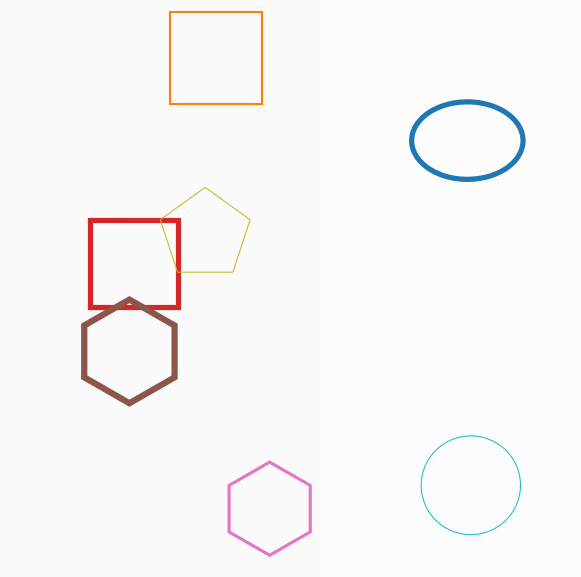[{"shape": "oval", "thickness": 2.5, "radius": 0.48, "center": [0.804, 0.756]}, {"shape": "square", "thickness": 1, "radius": 0.4, "center": [0.372, 0.9]}, {"shape": "square", "thickness": 2.5, "radius": 0.37, "center": [0.231, 0.543]}, {"shape": "hexagon", "thickness": 3, "radius": 0.45, "center": [0.223, 0.391]}, {"shape": "hexagon", "thickness": 1.5, "radius": 0.4, "center": [0.464, 0.118]}, {"shape": "pentagon", "thickness": 0.5, "radius": 0.41, "center": [0.353, 0.594]}, {"shape": "circle", "thickness": 0.5, "radius": 0.43, "center": [0.81, 0.159]}]